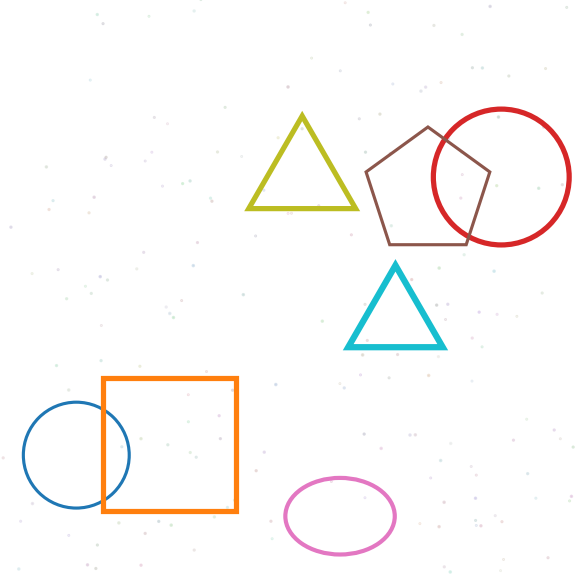[{"shape": "circle", "thickness": 1.5, "radius": 0.46, "center": [0.132, 0.211]}, {"shape": "square", "thickness": 2.5, "radius": 0.58, "center": [0.294, 0.23]}, {"shape": "circle", "thickness": 2.5, "radius": 0.59, "center": [0.868, 0.693]}, {"shape": "pentagon", "thickness": 1.5, "radius": 0.56, "center": [0.741, 0.667]}, {"shape": "oval", "thickness": 2, "radius": 0.47, "center": [0.589, 0.105]}, {"shape": "triangle", "thickness": 2.5, "radius": 0.53, "center": [0.523, 0.691]}, {"shape": "triangle", "thickness": 3, "radius": 0.47, "center": [0.685, 0.445]}]